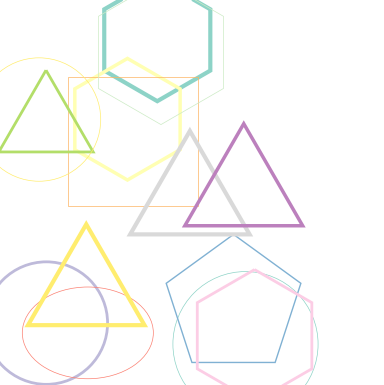[{"shape": "circle", "thickness": 0.5, "radius": 0.94, "center": [0.638, 0.106]}, {"shape": "hexagon", "thickness": 3, "radius": 0.8, "center": [0.409, 0.896]}, {"shape": "hexagon", "thickness": 2.5, "radius": 0.79, "center": [0.331, 0.69]}, {"shape": "circle", "thickness": 2, "radius": 0.8, "center": [0.12, 0.161]}, {"shape": "oval", "thickness": 0.5, "radius": 0.85, "center": [0.228, 0.135]}, {"shape": "pentagon", "thickness": 1, "radius": 0.92, "center": [0.607, 0.207]}, {"shape": "square", "thickness": 0.5, "radius": 0.84, "center": [0.345, 0.632]}, {"shape": "triangle", "thickness": 2, "radius": 0.71, "center": [0.119, 0.676]}, {"shape": "hexagon", "thickness": 2, "radius": 0.86, "center": [0.661, 0.128]}, {"shape": "triangle", "thickness": 3, "radius": 0.9, "center": [0.493, 0.481]}, {"shape": "triangle", "thickness": 2.5, "radius": 0.88, "center": [0.633, 0.502]}, {"shape": "hexagon", "thickness": 0.5, "radius": 0.94, "center": [0.418, 0.864]}, {"shape": "triangle", "thickness": 3, "radius": 0.87, "center": [0.224, 0.243]}, {"shape": "circle", "thickness": 0.5, "radius": 0.8, "center": [0.101, 0.69]}]